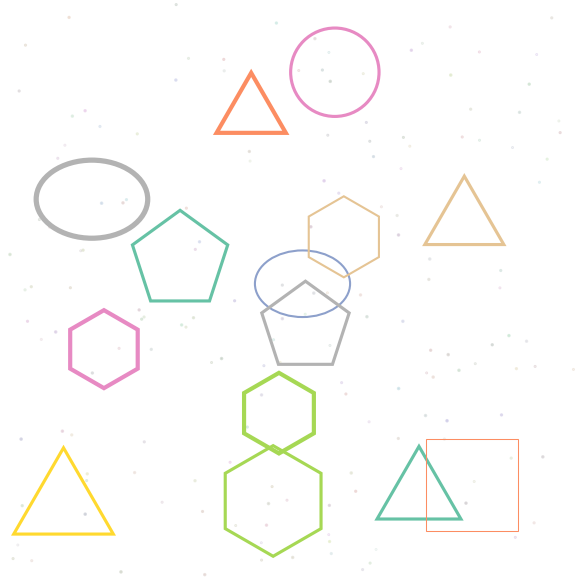[{"shape": "pentagon", "thickness": 1.5, "radius": 0.43, "center": [0.312, 0.548]}, {"shape": "triangle", "thickness": 1.5, "radius": 0.42, "center": [0.726, 0.142]}, {"shape": "square", "thickness": 0.5, "radius": 0.4, "center": [0.818, 0.159]}, {"shape": "triangle", "thickness": 2, "radius": 0.35, "center": [0.435, 0.804]}, {"shape": "oval", "thickness": 1, "radius": 0.41, "center": [0.524, 0.508]}, {"shape": "circle", "thickness": 1.5, "radius": 0.38, "center": [0.58, 0.874]}, {"shape": "hexagon", "thickness": 2, "radius": 0.34, "center": [0.18, 0.395]}, {"shape": "hexagon", "thickness": 2, "radius": 0.35, "center": [0.483, 0.284]}, {"shape": "hexagon", "thickness": 1.5, "radius": 0.48, "center": [0.473, 0.132]}, {"shape": "triangle", "thickness": 1.5, "radius": 0.5, "center": [0.11, 0.124]}, {"shape": "hexagon", "thickness": 1, "radius": 0.35, "center": [0.595, 0.589]}, {"shape": "triangle", "thickness": 1.5, "radius": 0.39, "center": [0.804, 0.615]}, {"shape": "pentagon", "thickness": 1.5, "radius": 0.4, "center": [0.529, 0.433]}, {"shape": "oval", "thickness": 2.5, "radius": 0.48, "center": [0.159, 0.654]}]